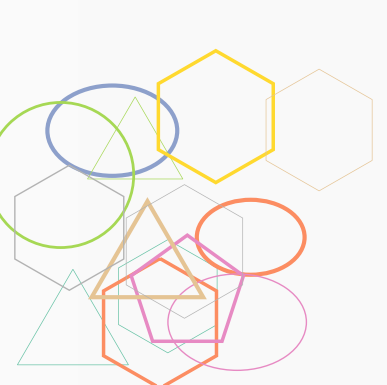[{"shape": "hexagon", "thickness": 0.5, "radius": 0.73, "center": [0.433, 0.23]}, {"shape": "triangle", "thickness": 0.5, "radius": 0.83, "center": [0.188, 0.135]}, {"shape": "hexagon", "thickness": 2.5, "radius": 0.84, "center": [0.413, 0.16]}, {"shape": "oval", "thickness": 3, "radius": 0.7, "center": [0.647, 0.384]}, {"shape": "oval", "thickness": 3, "radius": 0.84, "center": [0.29, 0.661]}, {"shape": "pentagon", "thickness": 2.5, "radius": 0.76, "center": [0.483, 0.237]}, {"shape": "oval", "thickness": 1, "radius": 0.89, "center": [0.612, 0.163]}, {"shape": "circle", "thickness": 2, "radius": 0.94, "center": [0.157, 0.545]}, {"shape": "triangle", "thickness": 0.5, "radius": 0.71, "center": [0.349, 0.606]}, {"shape": "hexagon", "thickness": 2.5, "radius": 0.86, "center": [0.557, 0.697]}, {"shape": "triangle", "thickness": 3, "radius": 0.83, "center": [0.38, 0.311]}, {"shape": "hexagon", "thickness": 0.5, "radius": 0.79, "center": [0.823, 0.662]}, {"shape": "hexagon", "thickness": 0.5, "radius": 0.87, "center": [0.476, 0.347]}, {"shape": "hexagon", "thickness": 1, "radius": 0.81, "center": [0.179, 0.408]}]